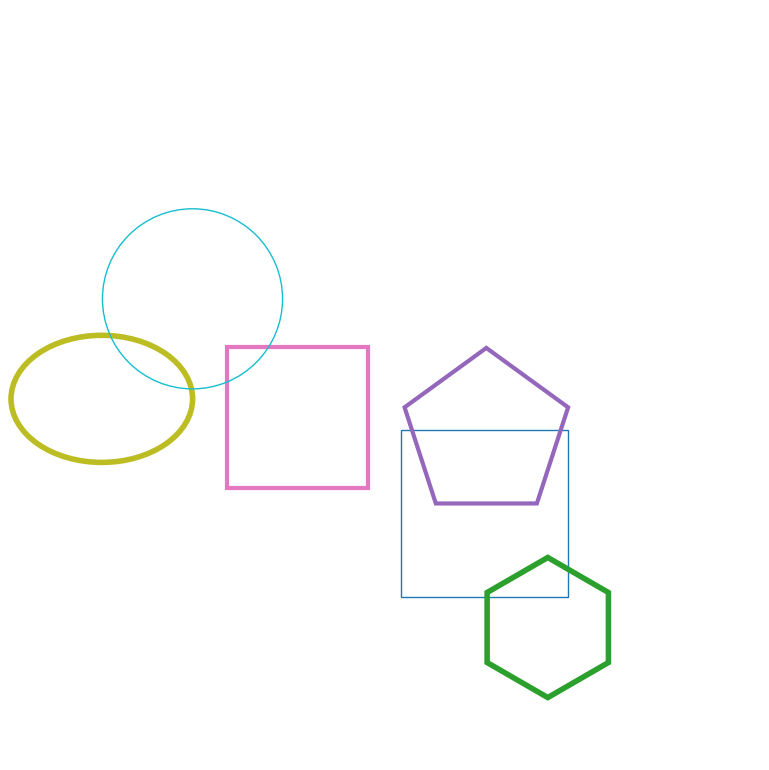[{"shape": "square", "thickness": 0.5, "radius": 0.54, "center": [0.629, 0.333]}, {"shape": "hexagon", "thickness": 2, "radius": 0.45, "center": [0.711, 0.185]}, {"shape": "pentagon", "thickness": 1.5, "radius": 0.56, "center": [0.632, 0.436]}, {"shape": "square", "thickness": 1.5, "radius": 0.46, "center": [0.387, 0.457]}, {"shape": "oval", "thickness": 2, "radius": 0.59, "center": [0.132, 0.482]}, {"shape": "circle", "thickness": 0.5, "radius": 0.58, "center": [0.25, 0.612]}]